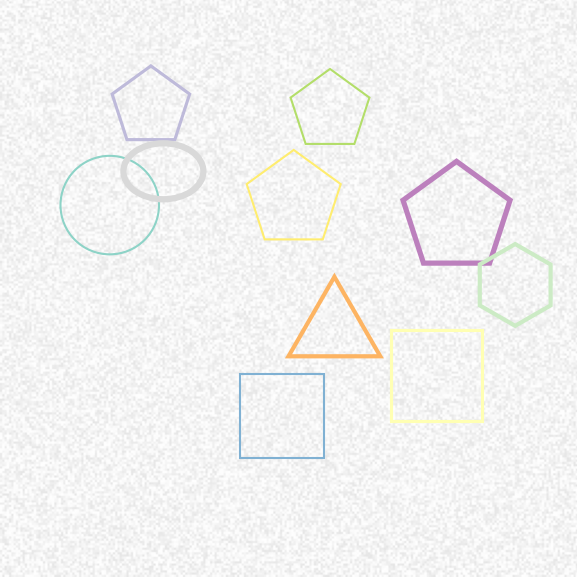[{"shape": "circle", "thickness": 1, "radius": 0.43, "center": [0.19, 0.644]}, {"shape": "square", "thickness": 1.5, "radius": 0.4, "center": [0.756, 0.349]}, {"shape": "pentagon", "thickness": 1.5, "radius": 0.35, "center": [0.261, 0.814]}, {"shape": "square", "thickness": 1, "radius": 0.36, "center": [0.488, 0.279]}, {"shape": "triangle", "thickness": 2, "radius": 0.46, "center": [0.579, 0.428]}, {"shape": "pentagon", "thickness": 1, "radius": 0.36, "center": [0.571, 0.808]}, {"shape": "oval", "thickness": 3, "radius": 0.35, "center": [0.283, 0.703]}, {"shape": "pentagon", "thickness": 2.5, "radius": 0.49, "center": [0.791, 0.622]}, {"shape": "hexagon", "thickness": 2, "radius": 0.35, "center": [0.892, 0.506]}, {"shape": "pentagon", "thickness": 1, "radius": 0.43, "center": [0.509, 0.654]}]